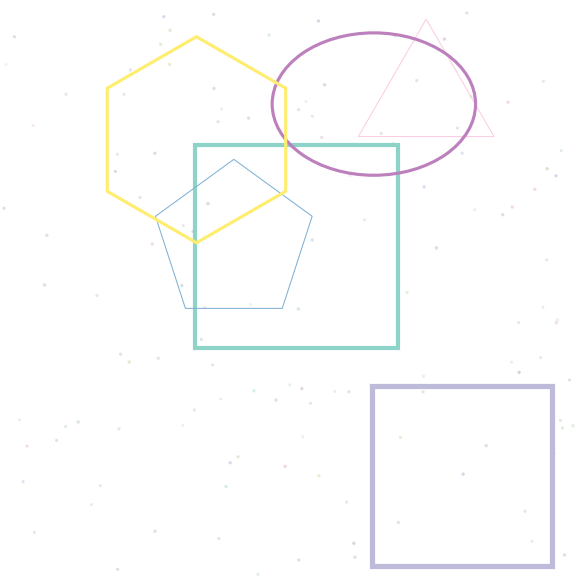[{"shape": "square", "thickness": 2, "radius": 0.88, "center": [0.513, 0.573]}, {"shape": "square", "thickness": 2.5, "radius": 0.78, "center": [0.8, 0.175]}, {"shape": "pentagon", "thickness": 0.5, "radius": 0.71, "center": [0.405, 0.581]}, {"shape": "triangle", "thickness": 0.5, "radius": 0.68, "center": [0.738, 0.83]}, {"shape": "oval", "thickness": 1.5, "radius": 0.88, "center": [0.647, 0.819]}, {"shape": "hexagon", "thickness": 1.5, "radius": 0.89, "center": [0.34, 0.757]}]